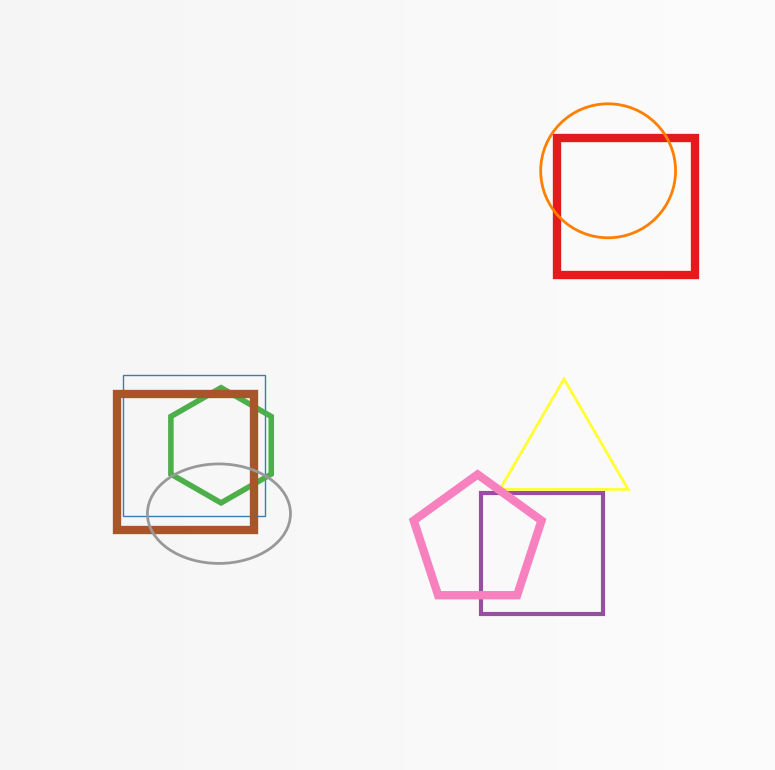[{"shape": "square", "thickness": 3, "radius": 0.44, "center": [0.808, 0.731]}, {"shape": "square", "thickness": 0.5, "radius": 0.46, "center": [0.25, 0.421]}, {"shape": "hexagon", "thickness": 2, "radius": 0.37, "center": [0.285, 0.422]}, {"shape": "square", "thickness": 1.5, "radius": 0.39, "center": [0.699, 0.282]}, {"shape": "circle", "thickness": 1, "radius": 0.44, "center": [0.785, 0.778]}, {"shape": "triangle", "thickness": 1, "radius": 0.48, "center": [0.728, 0.412]}, {"shape": "square", "thickness": 3, "radius": 0.44, "center": [0.239, 0.399]}, {"shape": "pentagon", "thickness": 3, "radius": 0.43, "center": [0.616, 0.297]}, {"shape": "oval", "thickness": 1, "radius": 0.46, "center": [0.283, 0.333]}]